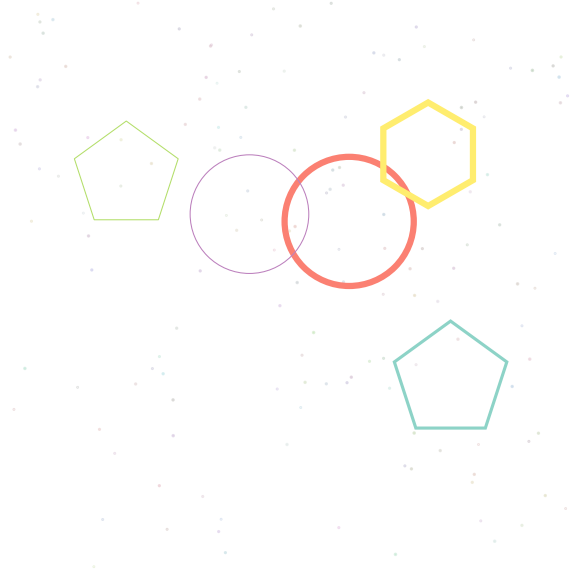[{"shape": "pentagon", "thickness": 1.5, "radius": 0.51, "center": [0.78, 0.341]}, {"shape": "circle", "thickness": 3, "radius": 0.56, "center": [0.605, 0.616]}, {"shape": "pentagon", "thickness": 0.5, "radius": 0.47, "center": [0.219, 0.695]}, {"shape": "circle", "thickness": 0.5, "radius": 0.51, "center": [0.432, 0.628]}, {"shape": "hexagon", "thickness": 3, "radius": 0.45, "center": [0.741, 0.732]}]